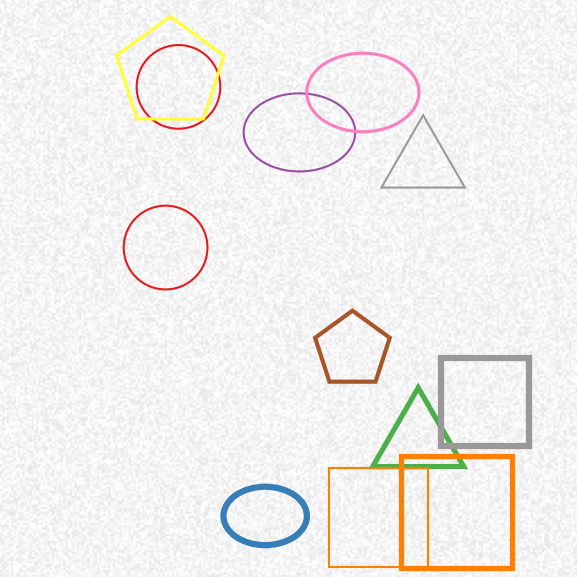[{"shape": "circle", "thickness": 1, "radius": 0.36, "center": [0.309, 0.849]}, {"shape": "circle", "thickness": 1, "radius": 0.36, "center": [0.287, 0.57]}, {"shape": "oval", "thickness": 3, "radius": 0.36, "center": [0.459, 0.106]}, {"shape": "triangle", "thickness": 2.5, "radius": 0.45, "center": [0.724, 0.237]}, {"shape": "oval", "thickness": 1, "radius": 0.48, "center": [0.518, 0.77]}, {"shape": "square", "thickness": 1, "radius": 0.43, "center": [0.656, 0.103]}, {"shape": "square", "thickness": 2.5, "radius": 0.48, "center": [0.79, 0.113]}, {"shape": "pentagon", "thickness": 1.5, "radius": 0.49, "center": [0.295, 0.873]}, {"shape": "pentagon", "thickness": 2, "radius": 0.34, "center": [0.61, 0.393]}, {"shape": "oval", "thickness": 1.5, "radius": 0.49, "center": [0.628, 0.839]}, {"shape": "square", "thickness": 3, "radius": 0.38, "center": [0.84, 0.304]}, {"shape": "triangle", "thickness": 1, "radius": 0.42, "center": [0.733, 0.716]}]